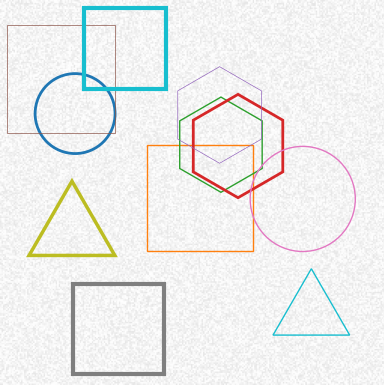[{"shape": "circle", "thickness": 2, "radius": 0.52, "center": [0.195, 0.705]}, {"shape": "square", "thickness": 1, "radius": 0.69, "center": [0.52, 0.486]}, {"shape": "hexagon", "thickness": 1, "radius": 0.62, "center": [0.574, 0.624]}, {"shape": "hexagon", "thickness": 2, "radius": 0.67, "center": [0.618, 0.621]}, {"shape": "hexagon", "thickness": 0.5, "radius": 0.63, "center": [0.57, 0.701]}, {"shape": "square", "thickness": 0.5, "radius": 0.7, "center": [0.159, 0.795]}, {"shape": "circle", "thickness": 1, "radius": 0.68, "center": [0.786, 0.483]}, {"shape": "square", "thickness": 3, "radius": 0.59, "center": [0.307, 0.146]}, {"shape": "triangle", "thickness": 2.5, "radius": 0.64, "center": [0.187, 0.401]}, {"shape": "triangle", "thickness": 1, "radius": 0.57, "center": [0.809, 0.187]}, {"shape": "square", "thickness": 3, "radius": 0.53, "center": [0.325, 0.874]}]